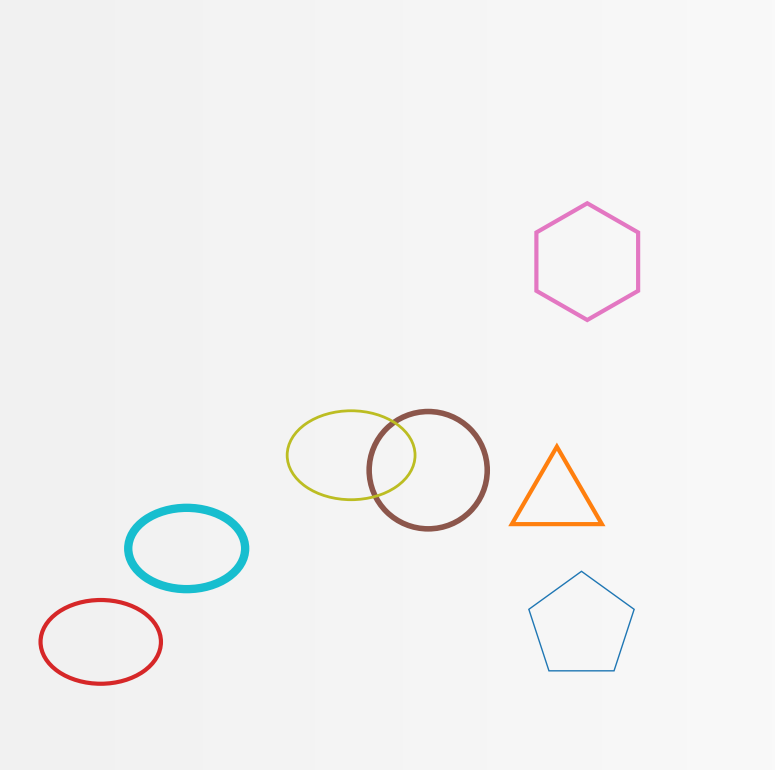[{"shape": "pentagon", "thickness": 0.5, "radius": 0.36, "center": [0.75, 0.187]}, {"shape": "triangle", "thickness": 1.5, "radius": 0.34, "center": [0.719, 0.353]}, {"shape": "oval", "thickness": 1.5, "radius": 0.39, "center": [0.13, 0.166]}, {"shape": "circle", "thickness": 2, "radius": 0.38, "center": [0.553, 0.389]}, {"shape": "hexagon", "thickness": 1.5, "radius": 0.38, "center": [0.758, 0.66]}, {"shape": "oval", "thickness": 1, "radius": 0.41, "center": [0.453, 0.409]}, {"shape": "oval", "thickness": 3, "radius": 0.38, "center": [0.241, 0.288]}]